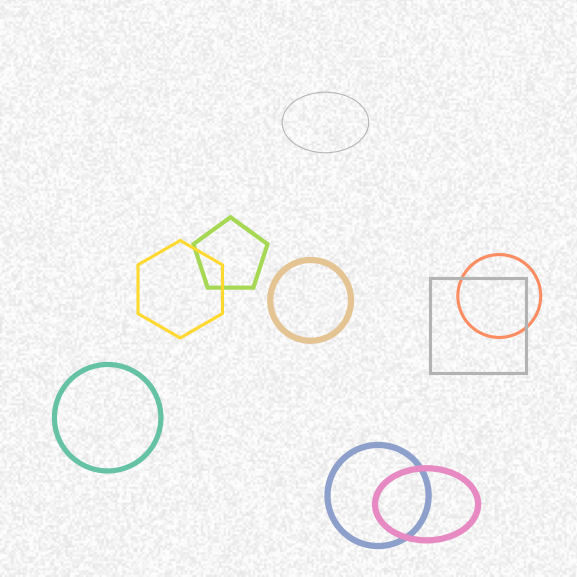[{"shape": "circle", "thickness": 2.5, "radius": 0.46, "center": [0.186, 0.276]}, {"shape": "circle", "thickness": 1.5, "radius": 0.36, "center": [0.865, 0.487]}, {"shape": "circle", "thickness": 3, "radius": 0.44, "center": [0.655, 0.141]}, {"shape": "oval", "thickness": 3, "radius": 0.45, "center": [0.739, 0.126]}, {"shape": "pentagon", "thickness": 2, "radius": 0.34, "center": [0.399, 0.556]}, {"shape": "hexagon", "thickness": 1.5, "radius": 0.42, "center": [0.312, 0.498]}, {"shape": "circle", "thickness": 3, "radius": 0.35, "center": [0.538, 0.479]}, {"shape": "square", "thickness": 1.5, "radius": 0.41, "center": [0.828, 0.436]}, {"shape": "oval", "thickness": 0.5, "radius": 0.37, "center": [0.564, 0.787]}]